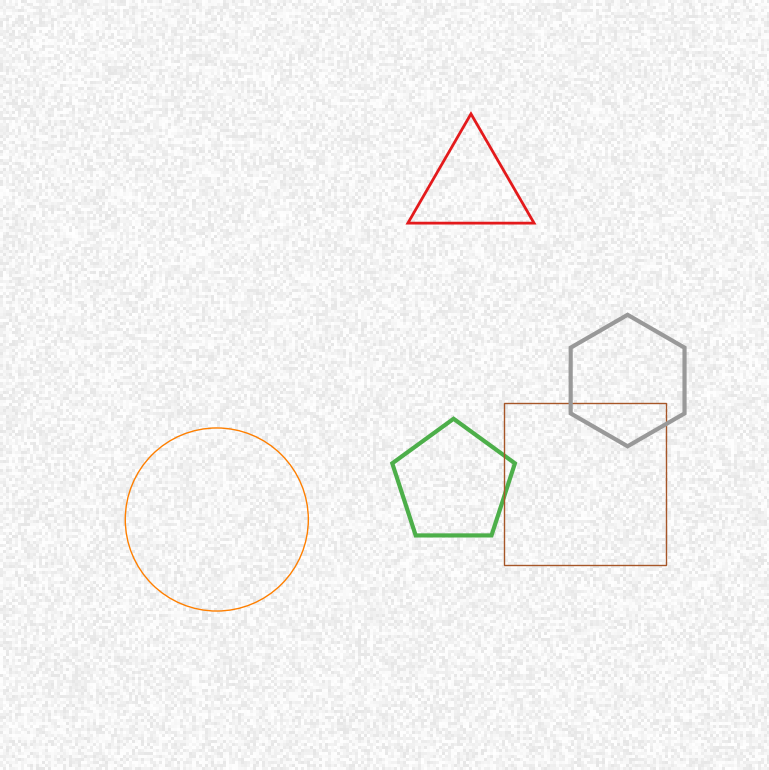[{"shape": "triangle", "thickness": 1, "radius": 0.47, "center": [0.612, 0.758]}, {"shape": "pentagon", "thickness": 1.5, "radius": 0.42, "center": [0.589, 0.372]}, {"shape": "circle", "thickness": 0.5, "radius": 0.59, "center": [0.282, 0.325]}, {"shape": "square", "thickness": 0.5, "radius": 0.53, "center": [0.76, 0.371]}, {"shape": "hexagon", "thickness": 1.5, "radius": 0.43, "center": [0.815, 0.506]}]